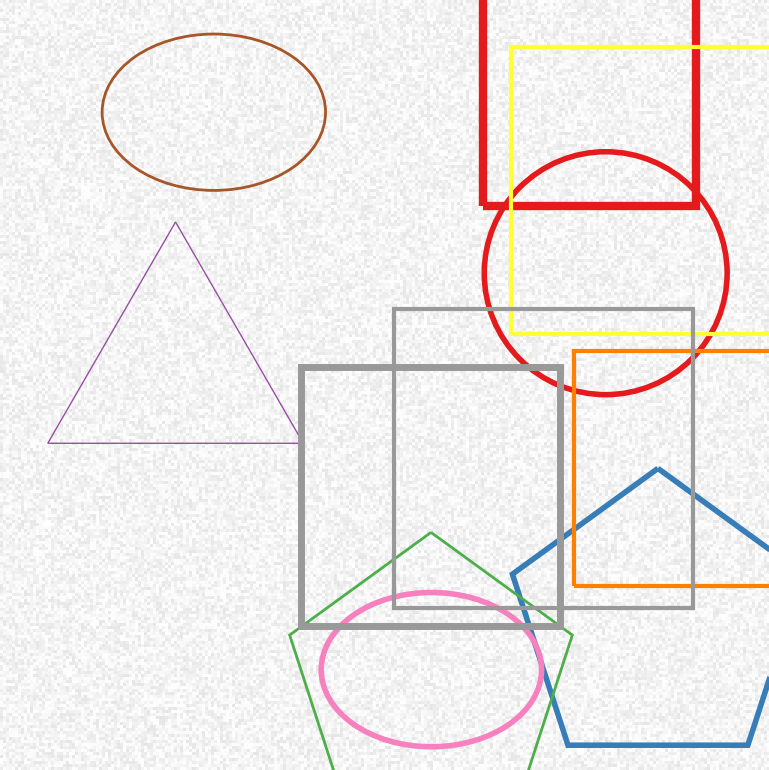[{"shape": "circle", "thickness": 2, "radius": 0.79, "center": [0.787, 0.645]}, {"shape": "square", "thickness": 3, "radius": 0.69, "center": [0.766, 0.871]}, {"shape": "pentagon", "thickness": 2, "radius": 0.99, "center": [0.854, 0.193]}, {"shape": "pentagon", "thickness": 1, "radius": 0.97, "center": [0.56, 0.116]}, {"shape": "triangle", "thickness": 0.5, "radius": 0.96, "center": [0.228, 0.52]}, {"shape": "square", "thickness": 1.5, "radius": 0.76, "center": [0.898, 0.392]}, {"shape": "square", "thickness": 1.5, "radius": 0.93, "center": [0.85, 0.752]}, {"shape": "oval", "thickness": 1, "radius": 0.73, "center": [0.278, 0.854]}, {"shape": "oval", "thickness": 2, "radius": 0.72, "center": [0.56, 0.13]}, {"shape": "square", "thickness": 2.5, "radius": 0.84, "center": [0.559, 0.355]}, {"shape": "square", "thickness": 1.5, "radius": 0.97, "center": [0.706, 0.404]}]